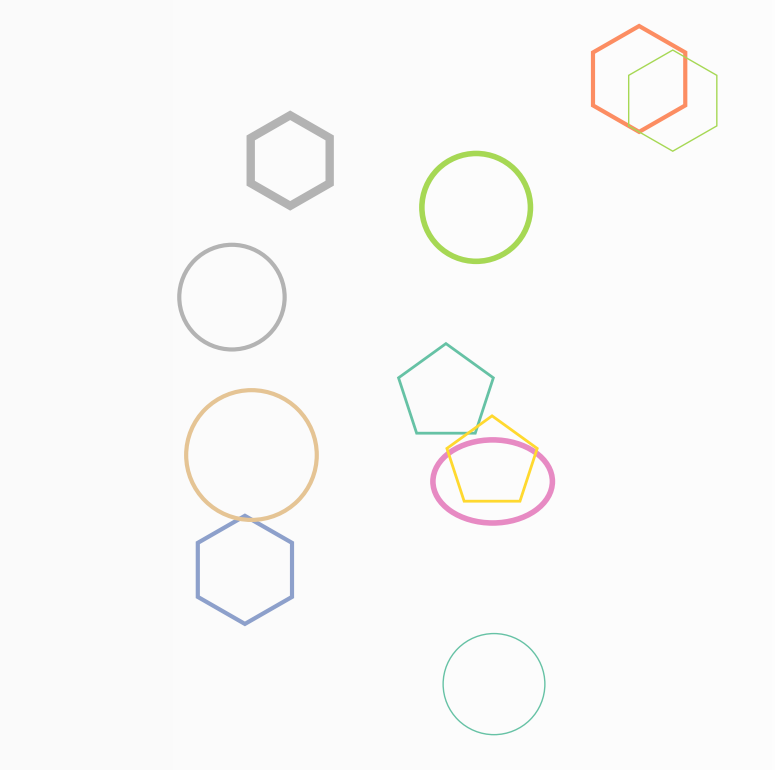[{"shape": "circle", "thickness": 0.5, "radius": 0.33, "center": [0.637, 0.112]}, {"shape": "pentagon", "thickness": 1, "radius": 0.32, "center": [0.575, 0.489]}, {"shape": "hexagon", "thickness": 1.5, "radius": 0.34, "center": [0.825, 0.897]}, {"shape": "hexagon", "thickness": 1.5, "radius": 0.35, "center": [0.316, 0.26]}, {"shape": "oval", "thickness": 2, "radius": 0.39, "center": [0.636, 0.375]}, {"shape": "circle", "thickness": 2, "radius": 0.35, "center": [0.614, 0.731]}, {"shape": "hexagon", "thickness": 0.5, "radius": 0.33, "center": [0.868, 0.869]}, {"shape": "pentagon", "thickness": 1, "radius": 0.31, "center": [0.635, 0.399]}, {"shape": "circle", "thickness": 1.5, "radius": 0.42, "center": [0.324, 0.409]}, {"shape": "circle", "thickness": 1.5, "radius": 0.34, "center": [0.299, 0.614]}, {"shape": "hexagon", "thickness": 3, "radius": 0.29, "center": [0.374, 0.791]}]